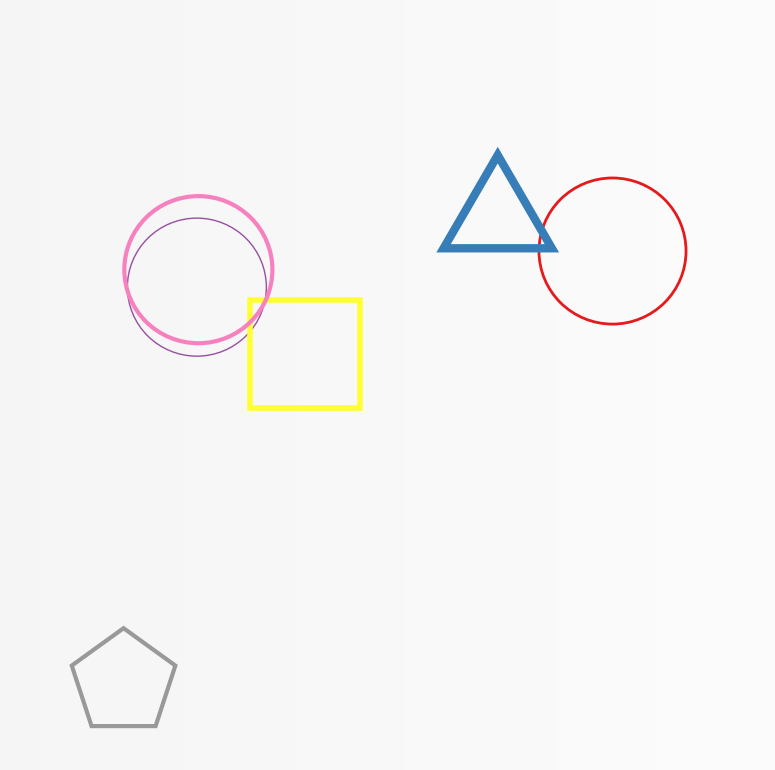[{"shape": "circle", "thickness": 1, "radius": 0.47, "center": [0.79, 0.674]}, {"shape": "triangle", "thickness": 3, "radius": 0.4, "center": [0.642, 0.718]}, {"shape": "circle", "thickness": 0.5, "radius": 0.45, "center": [0.254, 0.627]}, {"shape": "square", "thickness": 2, "radius": 0.35, "center": [0.394, 0.54]}, {"shape": "circle", "thickness": 1.5, "radius": 0.48, "center": [0.256, 0.65]}, {"shape": "pentagon", "thickness": 1.5, "radius": 0.35, "center": [0.159, 0.114]}]